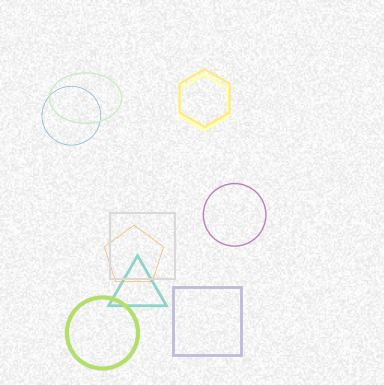[{"shape": "triangle", "thickness": 2, "radius": 0.43, "center": [0.357, 0.249]}, {"shape": "hexagon", "thickness": 2, "radius": 0.36, "center": [0.53, 0.734]}, {"shape": "square", "thickness": 2, "radius": 0.45, "center": [0.538, 0.167]}, {"shape": "circle", "thickness": 0.5, "radius": 0.38, "center": [0.185, 0.699]}, {"shape": "pentagon", "thickness": 0.5, "radius": 0.4, "center": [0.348, 0.334]}, {"shape": "circle", "thickness": 3, "radius": 0.46, "center": [0.266, 0.135]}, {"shape": "square", "thickness": 1.5, "radius": 0.43, "center": [0.37, 0.36]}, {"shape": "circle", "thickness": 1, "radius": 0.41, "center": [0.609, 0.442]}, {"shape": "oval", "thickness": 1, "radius": 0.47, "center": [0.222, 0.745]}, {"shape": "hexagon", "thickness": 1.5, "radius": 0.37, "center": [0.531, 0.745]}]